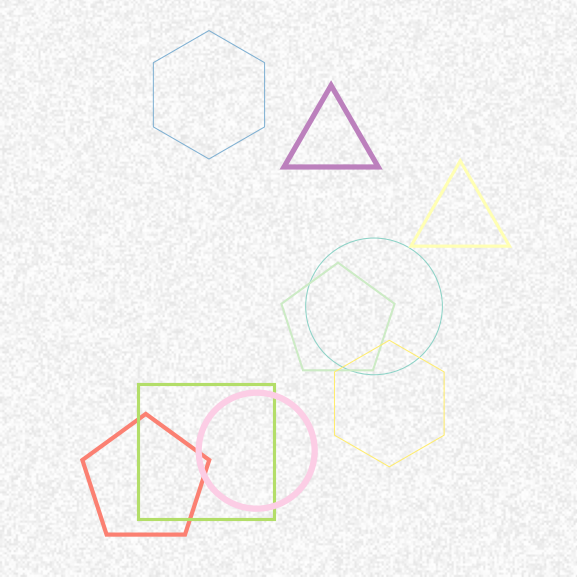[{"shape": "circle", "thickness": 0.5, "radius": 0.59, "center": [0.648, 0.469]}, {"shape": "triangle", "thickness": 1.5, "radius": 0.49, "center": [0.797, 0.622]}, {"shape": "pentagon", "thickness": 2, "radius": 0.58, "center": [0.252, 0.167]}, {"shape": "hexagon", "thickness": 0.5, "radius": 0.56, "center": [0.362, 0.835]}, {"shape": "square", "thickness": 1.5, "radius": 0.59, "center": [0.357, 0.217]}, {"shape": "circle", "thickness": 3, "radius": 0.5, "center": [0.444, 0.219]}, {"shape": "triangle", "thickness": 2.5, "radius": 0.47, "center": [0.573, 0.757]}, {"shape": "pentagon", "thickness": 1, "radius": 0.52, "center": [0.585, 0.441]}, {"shape": "hexagon", "thickness": 0.5, "radius": 0.55, "center": [0.674, 0.3]}]